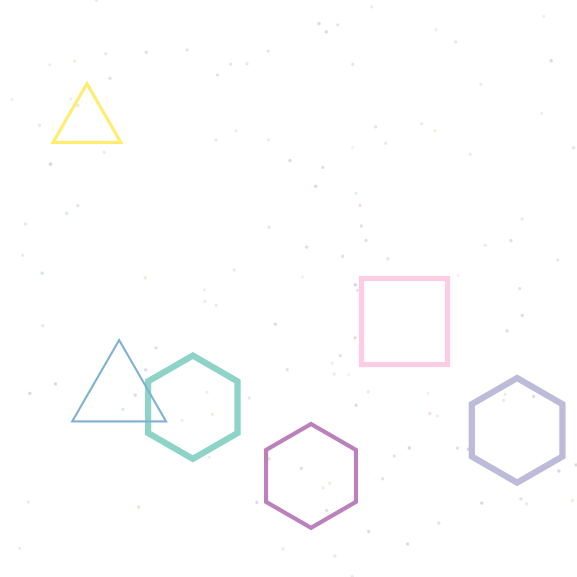[{"shape": "hexagon", "thickness": 3, "radius": 0.45, "center": [0.334, 0.294]}, {"shape": "hexagon", "thickness": 3, "radius": 0.45, "center": [0.895, 0.254]}, {"shape": "triangle", "thickness": 1, "radius": 0.47, "center": [0.206, 0.316]}, {"shape": "square", "thickness": 2.5, "radius": 0.37, "center": [0.7, 0.444]}, {"shape": "hexagon", "thickness": 2, "radius": 0.45, "center": [0.539, 0.175]}, {"shape": "triangle", "thickness": 1.5, "radius": 0.34, "center": [0.151, 0.786]}]